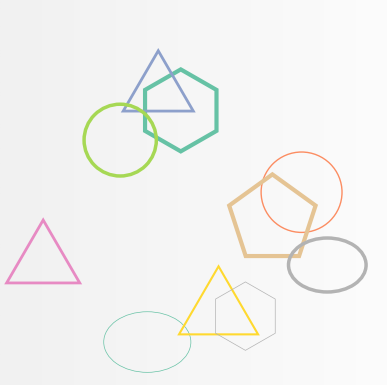[{"shape": "hexagon", "thickness": 3, "radius": 0.53, "center": [0.467, 0.713]}, {"shape": "oval", "thickness": 0.5, "radius": 0.56, "center": [0.38, 0.112]}, {"shape": "circle", "thickness": 1, "radius": 0.52, "center": [0.778, 0.501]}, {"shape": "triangle", "thickness": 2, "radius": 0.52, "center": [0.408, 0.764]}, {"shape": "triangle", "thickness": 2, "radius": 0.54, "center": [0.111, 0.32]}, {"shape": "circle", "thickness": 2.5, "radius": 0.47, "center": [0.31, 0.636]}, {"shape": "triangle", "thickness": 1.5, "radius": 0.59, "center": [0.564, 0.19]}, {"shape": "pentagon", "thickness": 3, "radius": 0.59, "center": [0.703, 0.43]}, {"shape": "oval", "thickness": 2.5, "radius": 0.5, "center": [0.845, 0.312]}, {"shape": "hexagon", "thickness": 0.5, "radius": 0.44, "center": [0.633, 0.179]}]